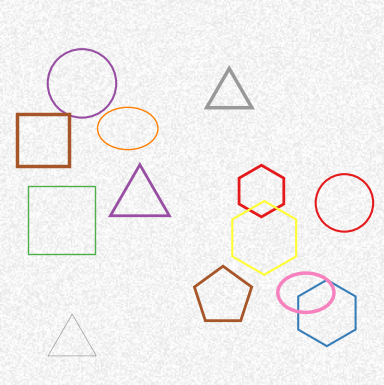[{"shape": "circle", "thickness": 1.5, "radius": 0.37, "center": [0.895, 0.473]}, {"shape": "hexagon", "thickness": 2, "radius": 0.34, "center": [0.679, 0.504]}, {"shape": "hexagon", "thickness": 1.5, "radius": 0.43, "center": [0.849, 0.187]}, {"shape": "square", "thickness": 1, "radius": 0.44, "center": [0.159, 0.429]}, {"shape": "triangle", "thickness": 2, "radius": 0.44, "center": [0.363, 0.484]}, {"shape": "circle", "thickness": 1.5, "radius": 0.44, "center": [0.213, 0.783]}, {"shape": "oval", "thickness": 1, "radius": 0.39, "center": [0.332, 0.666]}, {"shape": "hexagon", "thickness": 1.5, "radius": 0.48, "center": [0.686, 0.382]}, {"shape": "pentagon", "thickness": 2, "radius": 0.39, "center": [0.579, 0.23]}, {"shape": "square", "thickness": 2.5, "radius": 0.34, "center": [0.112, 0.636]}, {"shape": "oval", "thickness": 2.5, "radius": 0.36, "center": [0.794, 0.24]}, {"shape": "triangle", "thickness": 0.5, "radius": 0.36, "center": [0.188, 0.112]}, {"shape": "triangle", "thickness": 2.5, "radius": 0.34, "center": [0.595, 0.754]}]